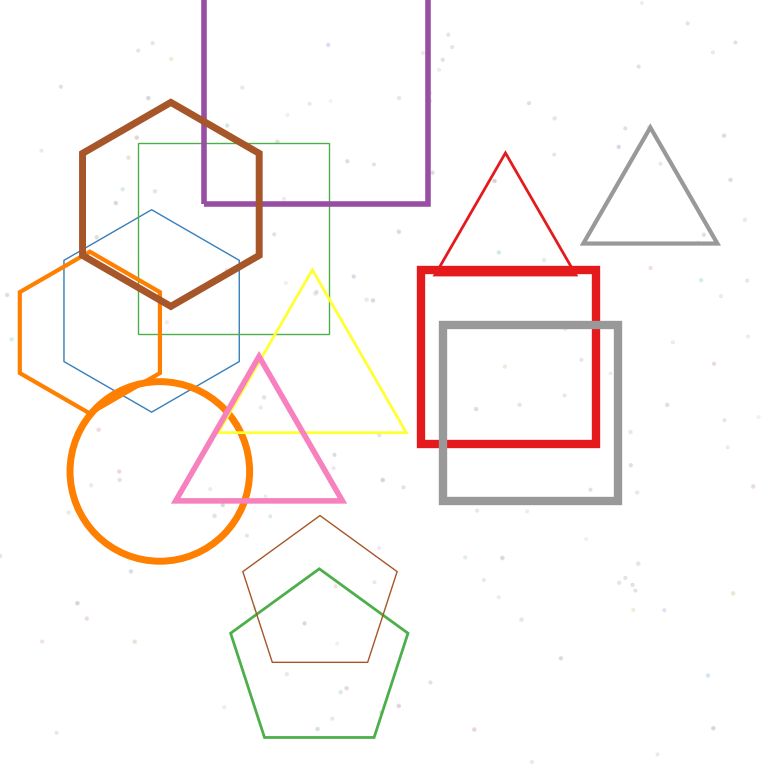[{"shape": "square", "thickness": 3, "radius": 0.57, "center": [0.66, 0.536]}, {"shape": "triangle", "thickness": 1, "radius": 0.53, "center": [0.656, 0.696]}, {"shape": "hexagon", "thickness": 0.5, "radius": 0.66, "center": [0.197, 0.596]}, {"shape": "pentagon", "thickness": 1, "radius": 0.61, "center": [0.415, 0.14]}, {"shape": "square", "thickness": 0.5, "radius": 0.62, "center": [0.304, 0.69]}, {"shape": "square", "thickness": 2, "radius": 0.72, "center": [0.41, 0.879]}, {"shape": "circle", "thickness": 2.5, "radius": 0.58, "center": [0.208, 0.388]}, {"shape": "hexagon", "thickness": 1.5, "radius": 0.53, "center": [0.117, 0.568]}, {"shape": "triangle", "thickness": 1, "radius": 0.7, "center": [0.406, 0.509]}, {"shape": "hexagon", "thickness": 2.5, "radius": 0.66, "center": [0.222, 0.735]}, {"shape": "pentagon", "thickness": 0.5, "radius": 0.53, "center": [0.416, 0.225]}, {"shape": "triangle", "thickness": 2, "radius": 0.63, "center": [0.336, 0.412]}, {"shape": "triangle", "thickness": 1.5, "radius": 0.5, "center": [0.845, 0.734]}, {"shape": "square", "thickness": 3, "radius": 0.57, "center": [0.689, 0.463]}]